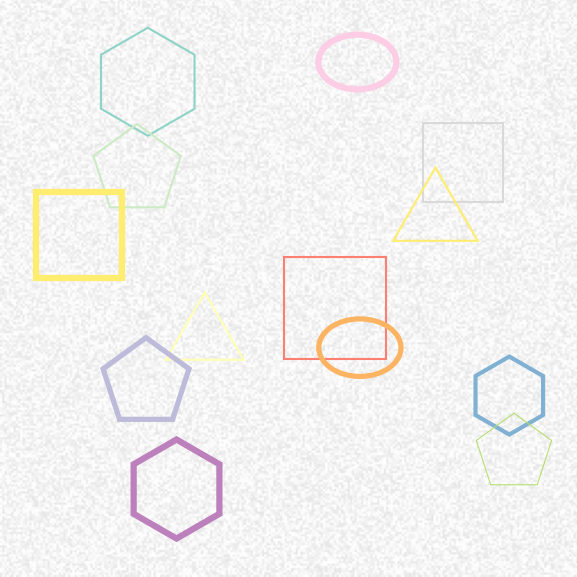[{"shape": "hexagon", "thickness": 1, "radius": 0.47, "center": [0.256, 0.858]}, {"shape": "triangle", "thickness": 1, "radius": 0.39, "center": [0.354, 0.415]}, {"shape": "pentagon", "thickness": 2.5, "radius": 0.39, "center": [0.253, 0.336]}, {"shape": "square", "thickness": 1, "radius": 0.44, "center": [0.581, 0.466]}, {"shape": "hexagon", "thickness": 2, "radius": 0.34, "center": [0.882, 0.314]}, {"shape": "oval", "thickness": 2.5, "radius": 0.36, "center": [0.623, 0.397]}, {"shape": "pentagon", "thickness": 0.5, "radius": 0.34, "center": [0.89, 0.215]}, {"shape": "oval", "thickness": 3, "radius": 0.34, "center": [0.619, 0.892]}, {"shape": "square", "thickness": 1, "radius": 0.34, "center": [0.802, 0.717]}, {"shape": "hexagon", "thickness": 3, "radius": 0.43, "center": [0.306, 0.152]}, {"shape": "pentagon", "thickness": 1, "radius": 0.4, "center": [0.237, 0.705]}, {"shape": "triangle", "thickness": 1, "radius": 0.42, "center": [0.754, 0.624]}, {"shape": "square", "thickness": 3, "radius": 0.37, "center": [0.138, 0.592]}]